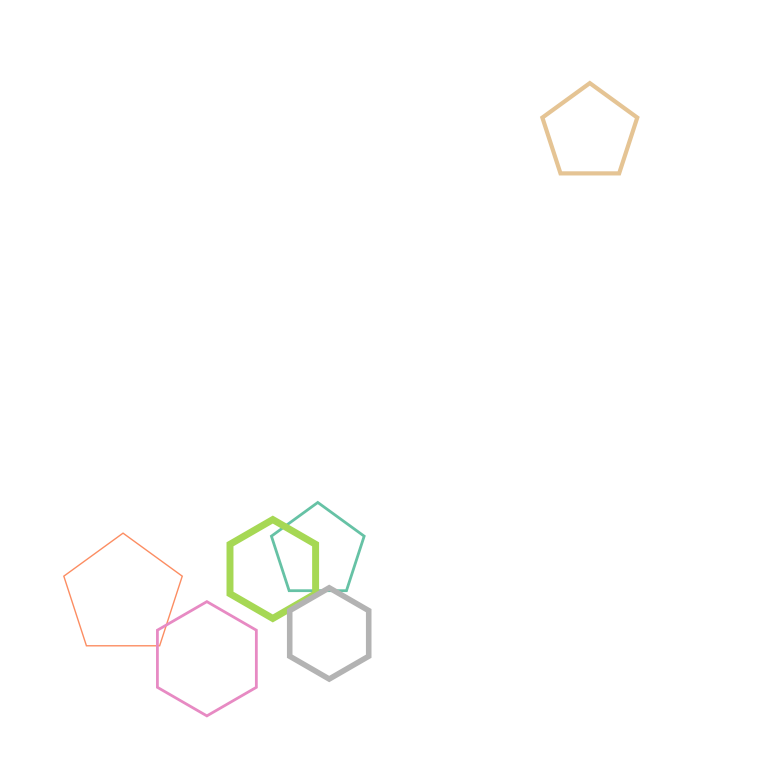[{"shape": "pentagon", "thickness": 1, "radius": 0.32, "center": [0.413, 0.284]}, {"shape": "pentagon", "thickness": 0.5, "radius": 0.4, "center": [0.16, 0.227]}, {"shape": "hexagon", "thickness": 1, "radius": 0.37, "center": [0.269, 0.144]}, {"shape": "hexagon", "thickness": 2.5, "radius": 0.32, "center": [0.354, 0.261]}, {"shape": "pentagon", "thickness": 1.5, "radius": 0.32, "center": [0.766, 0.827]}, {"shape": "hexagon", "thickness": 2, "radius": 0.3, "center": [0.428, 0.177]}]